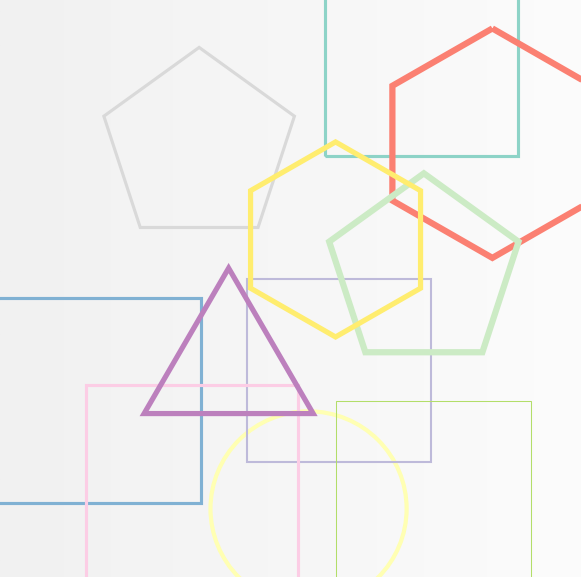[{"shape": "square", "thickness": 1.5, "radius": 0.83, "center": [0.726, 0.895]}, {"shape": "circle", "thickness": 2, "radius": 0.84, "center": [0.531, 0.118]}, {"shape": "square", "thickness": 1, "radius": 0.79, "center": [0.584, 0.358]}, {"shape": "hexagon", "thickness": 3, "radius": 0.99, "center": [0.847, 0.751]}, {"shape": "square", "thickness": 1.5, "radius": 0.89, "center": [0.168, 0.306]}, {"shape": "square", "thickness": 0.5, "radius": 0.84, "center": [0.746, 0.137]}, {"shape": "square", "thickness": 1.5, "radius": 0.91, "center": [0.33, 0.15]}, {"shape": "pentagon", "thickness": 1.5, "radius": 0.86, "center": [0.343, 0.745]}, {"shape": "triangle", "thickness": 2.5, "radius": 0.84, "center": [0.393, 0.367]}, {"shape": "pentagon", "thickness": 3, "radius": 0.86, "center": [0.729, 0.528]}, {"shape": "hexagon", "thickness": 2.5, "radius": 0.84, "center": [0.577, 0.585]}]